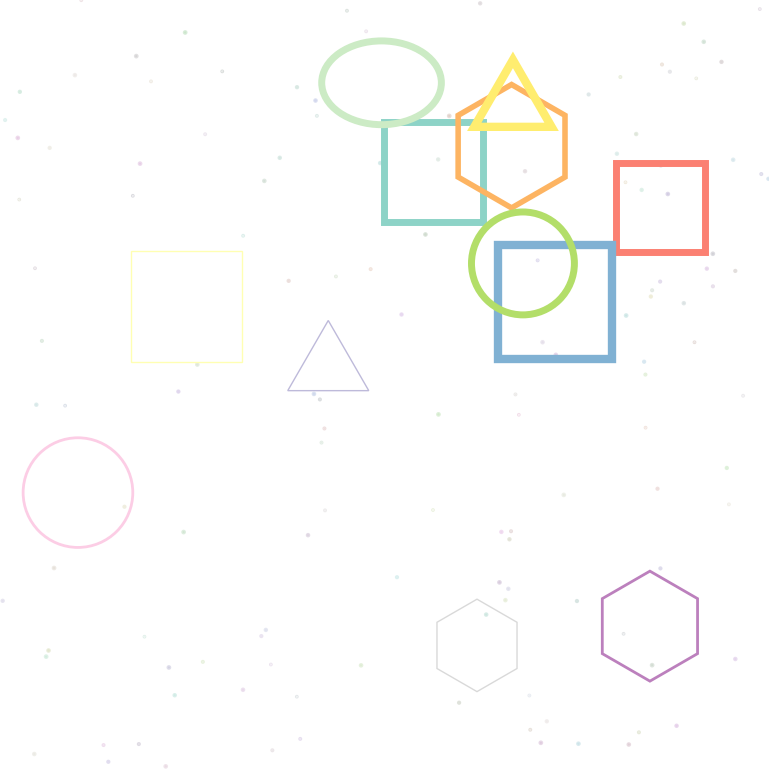[{"shape": "square", "thickness": 2.5, "radius": 0.32, "center": [0.562, 0.777]}, {"shape": "square", "thickness": 0.5, "radius": 0.36, "center": [0.243, 0.602]}, {"shape": "triangle", "thickness": 0.5, "radius": 0.3, "center": [0.426, 0.523]}, {"shape": "square", "thickness": 2.5, "radius": 0.29, "center": [0.858, 0.731]}, {"shape": "square", "thickness": 3, "radius": 0.37, "center": [0.721, 0.608]}, {"shape": "hexagon", "thickness": 2, "radius": 0.4, "center": [0.664, 0.81]}, {"shape": "circle", "thickness": 2.5, "radius": 0.33, "center": [0.679, 0.658]}, {"shape": "circle", "thickness": 1, "radius": 0.36, "center": [0.101, 0.36]}, {"shape": "hexagon", "thickness": 0.5, "radius": 0.3, "center": [0.619, 0.162]}, {"shape": "hexagon", "thickness": 1, "radius": 0.36, "center": [0.844, 0.187]}, {"shape": "oval", "thickness": 2.5, "radius": 0.39, "center": [0.496, 0.892]}, {"shape": "triangle", "thickness": 3, "radius": 0.29, "center": [0.666, 0.864]}]